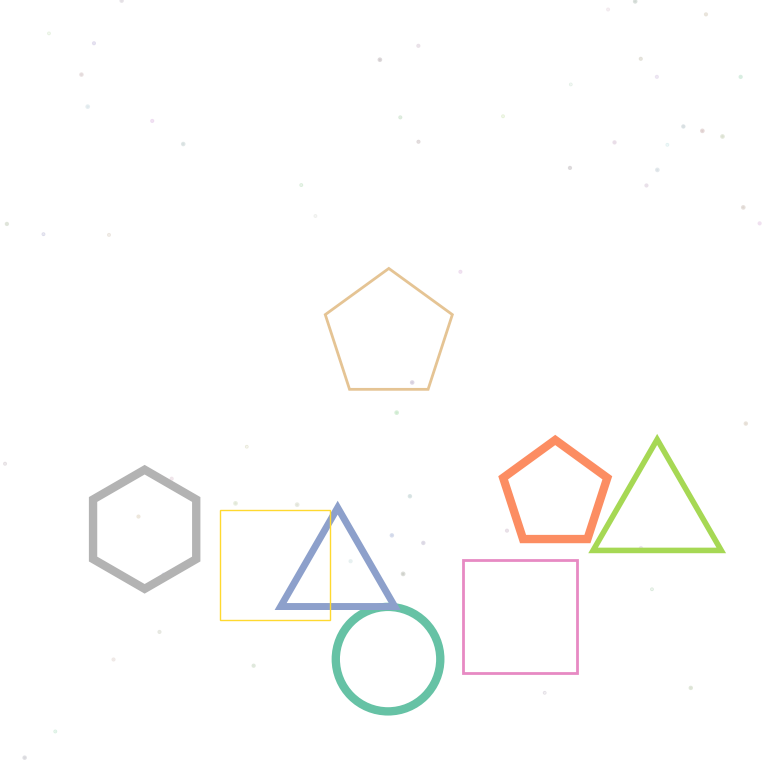[{"shape": "circle", "thickness": 3, "radius": 0.34, "center": [0.504, 0.144]}, {"shape": "pentagon", "thickness": 3, "radius": 0.36, "center": [0.721, 0.357]}, {"shape": "triangle", "thickness": 2.5, "radius": 0.43, "center": [0.439, 0.255]}, {"shape": "square", "thickness": 1, "radius": 0.37, "center": [0.675, 0.199]}, {"shape": "triangle", "thickness": 2, "radius": 0.48, "center": [0.853, 0.333]}, {"shape": "square", "thickness": 0.5, "radius": 0.36, "center": [0.357, 0.266]}, {"shape": "pentagon", "thickness": 1, "radius": 0.43, "center": [0.505, 0.565]}, {"shape": "hexagon", "thickness": 3, "radius": 0.39, "center": [0.188, 0.313]}]